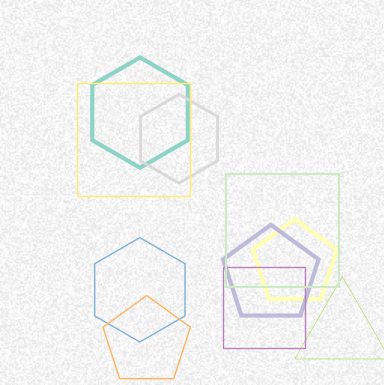[{"shape": "hexagon", "thickness": 3, "radius": 0.72, "center": [0.364, 0.708]}, {"shape": "pentagon", "thickness": 3, "radius": 0.57, "center": [0.766, 0.316]}, {"shape": "pentagon", "thickness": 3, "radius": 0.65, "center": [0.704, 0.286]}, {"shape": "hexagon", "thickness": 1, "radius": 0.68, "center": [0.363, 0.247]}, {"shape": "pentagon", "thickness": 1, "radius": 0.6, "center": [0.381, 0.113]}, {"shape": "triangle", "thickness": 0.5, "radius": 0.71, "center": [0.889, 0.139]}, {"shape": "hexagon", "thickness": 2, "radius": 0.58, "center": [0.465, 0.64]}, {"shape": "square", "thickness": 1, "radius": 0.53, "center": [0.685, 0.201]}, {"shape": "square", "thickness": 1.5, "radius": 0.73, "center": [0.734, 0.401]}, {"shape": "square", "thickness": 1, "radius": 0.74, "center": [0.347, 0.638]}]